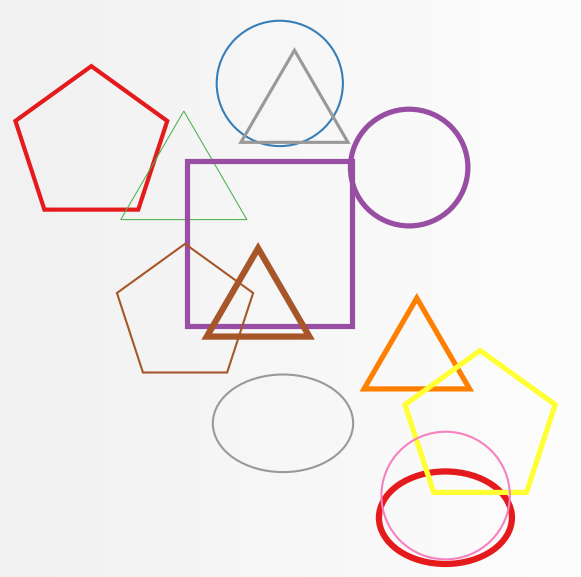[{"shape": "oval", "thickness": 3, "radius": 0.57, "center": [0.766, 0.103]}, {"shape": "pentagon", "thickness": 2, "radius": 0.69, "center": [0.157, 0.747]}, {"shape": "circle", "thickness": 1, "radius": 0.54, "center": [0.481, 0.855]}, {"shape": "triangle", "thickness": 0.5, "radius": 0.63, "center": [0.316, 0.681]}, {"shape": "circle", "thickness": 2.5, "radius": 0.51, "center": [0.704, 0.709]}, {"shape": "square", "thickness": 2.5, "radius": 0.71, "center": [0.464, 0.578]}, {"shape": "triangle", "thickness": 2.5, "radius": 0.52, "center": [0.717, 0.378]}, {"shape": "pentagon", "thickness": 2.5, "radius": 0.68, "center": [0.826, 0.256]}, {"shape": "pentagon", "thickness": 1, "radius": 0.62, "center": [0.318, 0.454]}, {"shape": "triangle", "thickness": 3, "radius": 0.51, "center": [0.444, 0.467]}, {"shape": "circle", "thickness": 1, "radius": 0.55, "center": [0.767, 0.141]}, {"shape": "triangle", "thickness": 1.5, "radius": 0.53, "center": [0.507, 0.806]}, {"shape": "oval", "thickness": 1, "radius": 0.6, "center": [0.487, 0.266]}]